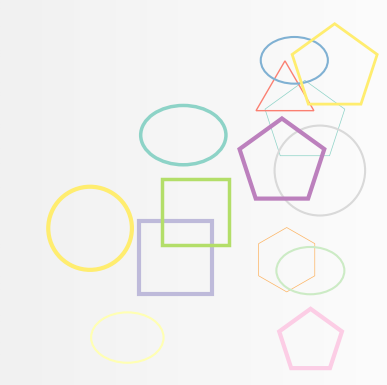[{"shape": "pentagon", "thickness": 0.5, "radius": 0.54, "center": [0.787, 0.683]}, {"shape": "oval", "thickness": 2.5, "radius": 0.55, "center": [0.473, 0.649]}, {"shape": "oval", "thickness": 1.5, "radius": 0.47, "center": [0.329, 0.123]}, {"shape": "square", "thickness": 3, "radius": 0.47, "center": [0.453, 0.33]}, {"shape": "triangle", "thickness": 1, "radius": 0.43, "center": [0.735, 0.756]}, {"shape": "oval", "thickness": 1.5, "radius": 0.43, "center": [0.76, 0.843]}, {"shape": "hexagon", "thickness": 0.5, "radius": 0.42, "center": [0.74, 0.325]}, {"shape": "square", "thickness": 2.5, "radius": 0.43, "center": [0.504, 0.449]}, {"shape": "pentagon", "thickness": 3, "radius": 0.43, "center": [0.801, 0.113]}, {"shape": "circle", "thickness": 1.5, "radius": 0.58, "center": [0.825, 0.557]}, {"shape": "pentagon", "thickness": 3, "radius": 0.58, "center": [0.728, 0.577]}, {"shape": "oval", "thickness": 1.5, "radius": 0.44, "center": [0.801, 0.297]}, {"shape": "circle", "thickness": 3, "radius": 0.54, "center": [0.232, 0.407]}, {"shape": "pentagon", "thickness": 2, "radius": 0.58, "center": [0.864, 0.823]}]